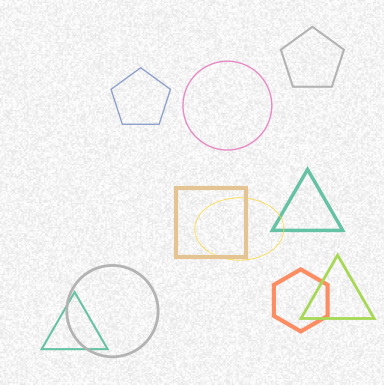[{"shape": "triangle", "thickness": 1.5, "radius": 0.49, "center": [0.194, 0.143]}, {"shape": "triangle", "thickness": 2.5, "radius": 0.53, "center": [0.799, 0.454]}, {"shape": "hexagon", "thickness": 3, "radius": 0.4, "center": [0.781, 0.22]}, {"shape": "pentagon", "thickness": 1, "radius": 0.41, "center": [0.366, 0.743]}, {"shape": "circle", "thickness": 1, "radius": 0.58, "center": [0.591, 0.726]}, {"shape": "triangle", "thickness": 2, "radius": 0.55, "center": [0.877, 0.228]}, {"shape": "oval", "thickness": 0.5, "radius": 0.58, "center": [0.622, 0.405]}, {"shape": "square", "thickness": 3, "radius": 0.45, "center": [0.548, 0.422]}, {"shape": "pentagon", "thickness": 1.5, "radius": 0.43, "center": [0.811, 0.844]}, {"shape": "circle", "thickness": 2, "radius": 0.59, "center": [0.292, 0.192]}]